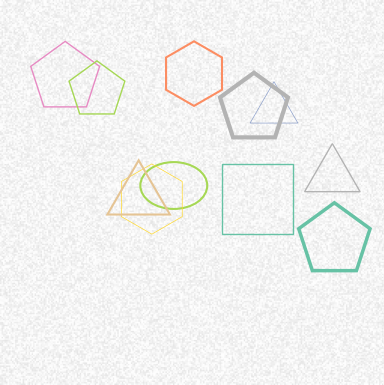[{"shape": "pentagon", "thickness": 2.5, "radius": 0.49, "center": [0.869, 0.376]}, {"shape": "square", "thickness": 1, "radius": 0.46, "center": [0.668, 0.483]}, {"shape": "hexagon", "thickness": 1.5, "radius": 0.42, "center": [0.504, 0.809]}, {"shape": "triangle", "thickness": 0.5, "radius": 0.36, "center": [0.712, 0.716]}, {"shape": "pentagon", "thickness": 1, "radius": 0.47, "center": [0.169, 0.798]}, {"shape": "pentagon", "thickness": 1, "radius": 0.38, "center": [0.252, 0.766]}, {"shape": "oval", "thickness": 1.5, "radius": 0.43, "center": [0.451, 0.518]}, {"shape": "hexagon", "thickness": 0.5, "radius": 0.46, "center": [0.394, 0.483]}, {"shape": "triangle", "thickness": 1.5, "radius": 0.47, "center": [0.36, 0.49]}, {"shape": "triangle", "thickness": 1, "radius": 0.42, "center": [0.863, 0.544]}, {"shape": "pentagon", "thickness": 3, "radius": 0.46, "center": [0.66, 0.718]}]